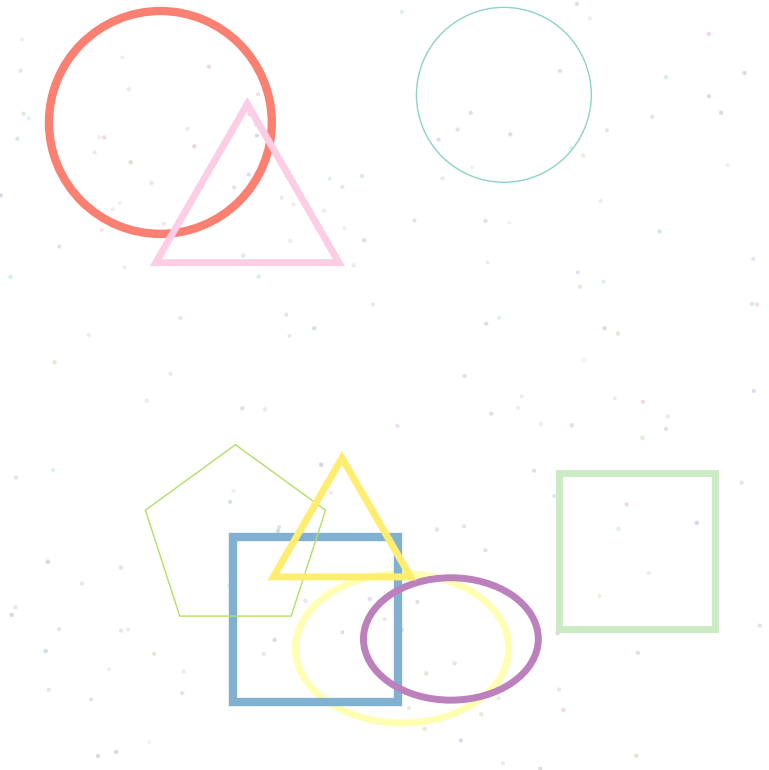[{"shape": "circle", "thickness": 0.5, "radius": 0.57, "center": [0.654, 0.877]}, {"shape": "oval", "thickness": 2.5, "radius": 0.69, "center": [0.522, 0.158]}, {"shape": "circle", "thickness": 3, "radius": 0.72, "center": [0.208, 0.841]}, {"shape": "square", "thickness": 3, "radius": 0.54, "center": [0.41, 0.195]}, {"shape": "pentagon", "thickness": 0.5, "radius": 0.62, "center": [0.306, 0.299]}, {"shape": "triangle", "thickness": 2.5, "radius": 0.69, "center": [0.321, 0.728]}, {"shape": "oval", "thickness": 2.5, "radius": 0.57, "center": [0.586, 0.17]}, {"shape": "square", "thickness": 2.5, "radius": 0.51, "center": [0.828, 0.284]}, {"shape": "triangle", "thickness": 2.5, "radius": 0.51, "center": [0.444, 0.302]}]